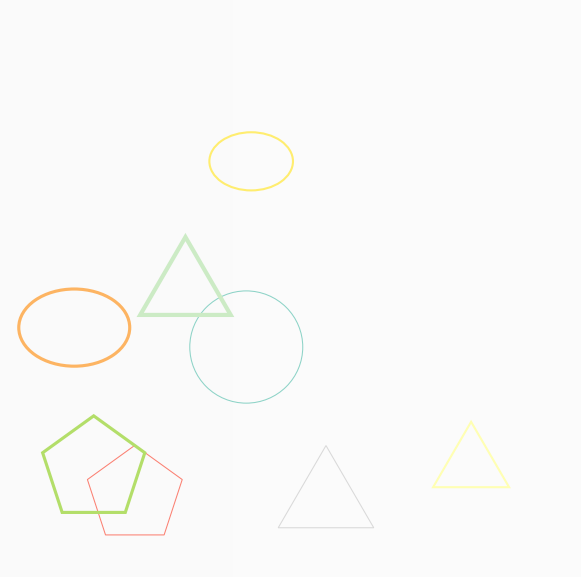[{"shape": "circle", "thickness": 0.5, "radius": 0.49, "center": [0.424, 0.398]}, {"shape": "triangle", "thickness": 1, "radius": 0.38, "center": [0.811, 0.193]}, {"shape": "pentagon", "thickness": 0.5, "radius": 0.43, "center": [0.232, 0.142]}, {"shape": "oval", "thickness": 1.5, "radius": 0.48, "center": [0.128, 0.432]}, {"shape": "pentagon", "thickness": 1.5, "radius": 0.46, "center": [0.161, 0.187]}, {"shape": "triangle", "thickness": 0.5, "radius": 0.47, "center": [0.561, 0.133]}, {"shape": "triangle", "thickness": 2, "radius": 0.45, "center": [0.319, 0.499]}, {"shape": "oval", "thickness": 1, "radius": 0.36, "center": [0.432, 0.72]}]